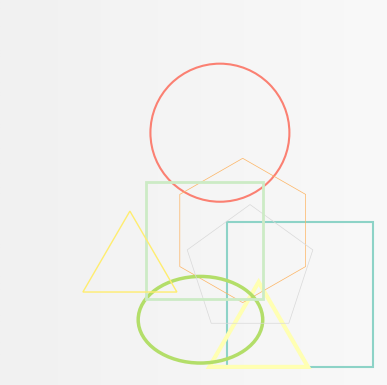[{"shape": "square", "thickness": 1.5, "radius": 0.94, "center": [0.774, 0.235]}, {"shape": "triangle", "thickness": 3, "radius": 0.74, "center": [0.667, 0.12]}, {"shape": "circle", "thickness": 1.5, "radius": 0.9, "center": [0.568, 0.655]}, {"shape": "hexagon", "thickness": 0.5, "radius": 0.94, "center": [0.626, 0.401]}, {"shape": "oval", "thickness": 2.5, "radius": 0.8, "center": [0.517, 0.17]}, {"shape": "pentagon", "thickness": 0.5, "radius": 0.85, "center": [0.645, 0.298]}, {"shape": "square", "thickness": 2, "radius": 0.76, "center": [0.528, 0.376]}, {"shape": "triangle", "thickness": 1, "radius": 0.7, "center": [0.335, 0.312]}]